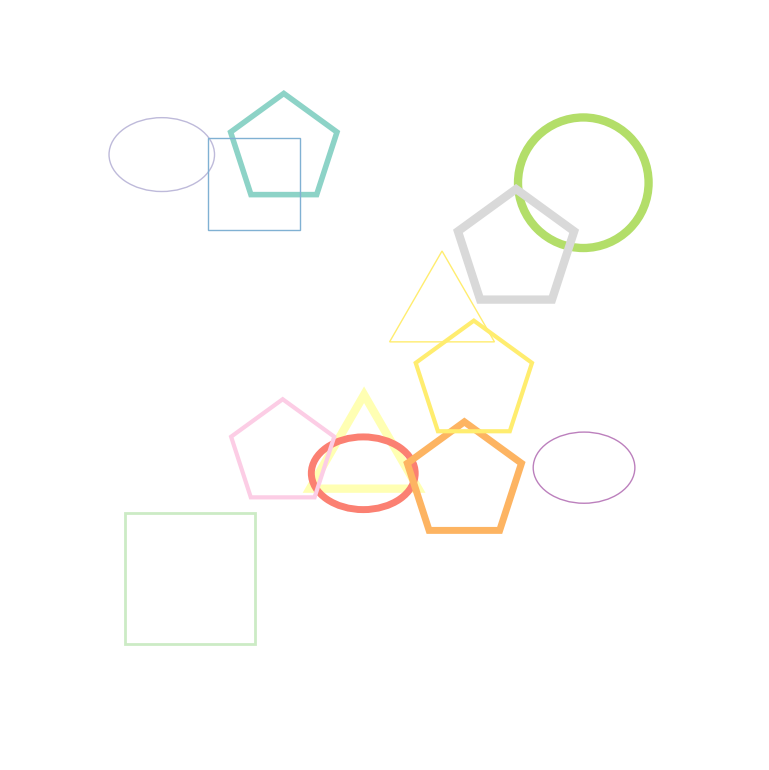[{"shape": "pentagon", "thickness": 2, "radius": 0.36, "center": [0.369, 0.806]}, {"shape": "triangle", "thickness": 3, "radius": 0.41, "center": [0.473, 0.406]}, {"shape": "oval", "thickness": 0.5, "radius": 0.34, "center": [0.21, 0.799]}, {"shape": "oval", "thickness": 2.5, "radius": 0.34, "center": [0.472, 0.385]}, {"shape": "square", "thickness": 0.5, "radius": 0.3, "center": [0.33, 0.761]}, {"shape": "pentagon", "thickness": 2.5, "radius": 0.39, "center": [0.603, 0.374]}, {"shape": "circle", "thickness": 3, "radius": 0.42, "center": [0.758, 0.763]}, {"shape": "pentagon", "thickness": 1.5, "radius": 0.35, "center": [0.367, 0.411]}, {"shape": "pentagon", "thickness": 3, "radius": 0.4, "center": [0.67, 0.675]}, {"shape": "oval", "thickness": 0.5, "radius": 0.33, "center": [0.758, 0.393]}, {"shape": "square", "thickness": 1, "radius": 0.42, "center": [0.247, 0.249]}, {"shape": "triangle", "thickness": 0.5, "radius": 0.39, "center": [0.574, 0.595]}, {"shape": "pentagon", "thickness": 1.5, "radius": 0.4, "center": [0.615, 0.504]}]